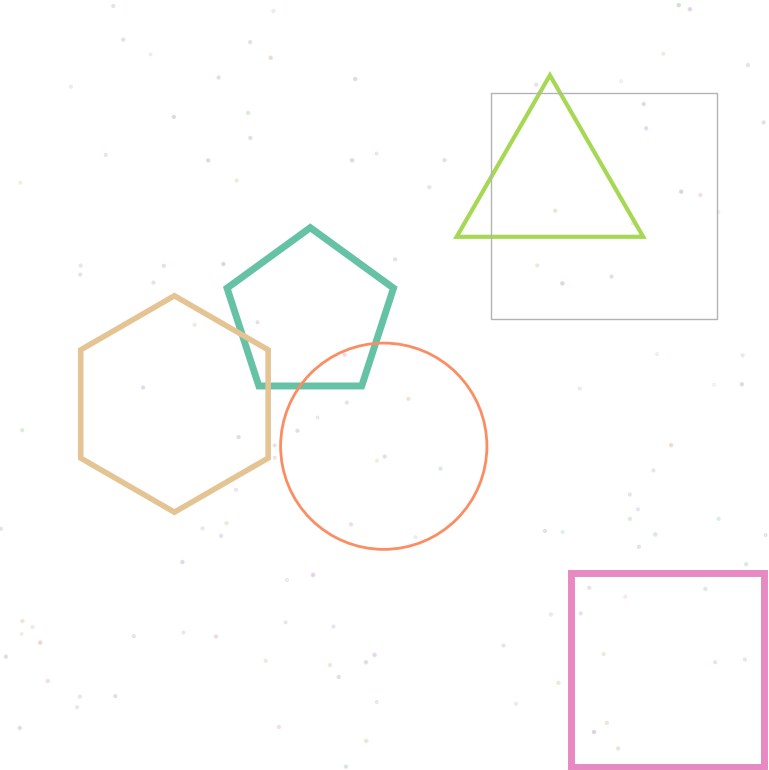[{"shape": "pentagon", "thickness": 2.5, "radius": 0.57, "center": [0.403, 0.591]}, {"shape": "circle", "thickness": 1, "radius": 0.67, "center": [0.498, 0.42]}, {"shape": "square", "thickness": 2.5, "radius": 0.63, "center": [0.867, 0.13]}, {"shape": "triangle", "thickness": 1.5, "radius": 0.7, "center": [0.714, 0.762]}, {"shape": "hexagon", "thickness": 2, "radius": 0.7, "center": [0.227, 0.475]}, {"shape": "square", "thickness": 0.5, "radius": 0.73, "center": [0.784, 0.733]}]